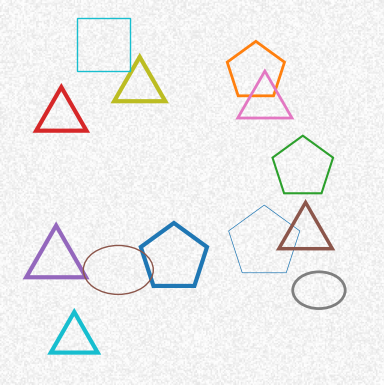[{"shape": "pentagon", "thickness": 3, "radius": 0.45, "center": [0.452, 0.33]}, {"shape": "pentagon", "thickness": 0.5, "radius": 0.49, "center": [0.686, 0.37]}, {"shape": "pentagon", "thickness": 2, "radius": 0.39, "center": [0.665, 0.814]}, {"shape": "pentagon", "thickness": 1.5, "radius": 0.41, "center": [0.786, 0.565]}, {"shape": "triangle", "thickness": 3, "radius": 0.38, "center": [0.159, 0.698]}, {"shape": "triangle", "thickness": 3, "radius": 0.45, "center": [0.146, 0.325]}, {"shape": "triangle", "thickness": 2.5, "radius": 0.4, "center": [0.794, 0.394]}, {"shape": "oval", "thickness": 1, "radius": 0.45, "center": [0.307, 0.299]}, {"shape": "triangle", "thickness": 2, "radius": 0.41, "center": [0.688, 0.734]}, {"shape": "oval", "thickness": 2, "radius": 0.34, "center": [0.829, 0.246]}, {"shape": "triangle", "thickness": 3, "radius": 0.38, "center": [0.363, 0.775]}, {"shape": "triangle", "thickness": 3, "radius": 0.35, "center": [0.193, 0.119]}, {"shape": "square", "thickness": 1, "radius": 0.34, "center": [0.268, 0.885]}]